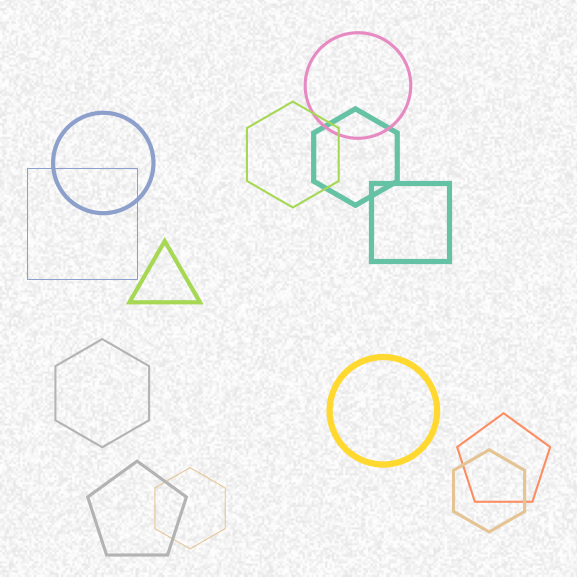[{"shape": "square", "thickness": 2.5, "radius": 0.34, "center": [0.71, 0.615]}, {"shape": "hexagon", "thickness": 2.5, "radius": 0.42, "center": [0.616, 0.727]}, {"shape": "pentagon", "thickness": 1, "radius": 0.42, "center": [0.872, 0.199]}, {"shape": "circle", "thickness": 2, "radius": 0.43, "center": [0.179, 0.717]}, {"shape": "square", "thickness": 0.5, "radius": 0.48, "center": [0.142, 0.613]}, {"shape": "circle", "thickness": 1.5, "radius": 0.46, "center": [0.62, 0.851]}, {"shape": "hexagon", "thickness": 1, "radius": 0.46, "center": [0.507, 0.732]}, {"shape": "triangle", "thickness": 2, "radius": 0.35, "center": [0.285, 0.511]}, {"shape": "circle", "thickness": 3, "radius": 0.47, "center": [0.664, 0.288]}, {"shape": "hexagon", "thickness": 1.5, "radius": 0.36, "center": [0.847, 0.149]}, {"shape": "hexagon", "thickness": 0.5, "radius": 0.35, "center": [0.329, 0.119]}, {"shape": "hexagon", "thickness": 1, "radius": 0.47, "center": [0.177, 0.318]}, {"shape": "pentagon", "thickness": 1.5, "radius": 0.45, "center": [0.237, 0.111]}]